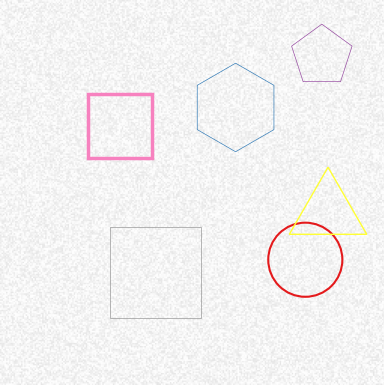[{"shape": "circle", "thickness": 1.5, "radius": 0.48, "center": [0.793, 0.325]}, {"shape": "hexagon", "thickness": 0.5, "radius": 0.58, "center": [0.612, 0.721]}, {"shape": "pentagon", "thickness": 0.5, "radius": 0.41, "center": [0.836, 0.855]}, {"shape": "triangle", "thickness": 1, "radius": 0.58, "center": [0.852, 0.449]}, {"shape": "square", "thickness": 2.5, "radius": 0.42, "center": [0.312, 0.673]}, {"shape": "square", "thickness": 0.5, "radius": 0.59, "center": [0.404, 0.292]}]